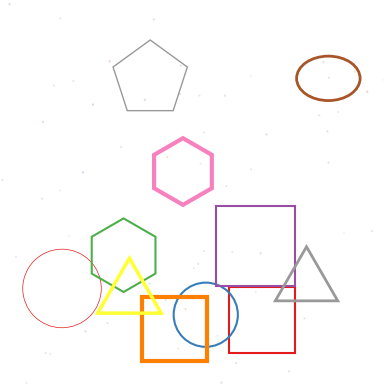[{"shape": "circle", "thickness": 0.5, "radius": 0.51, "center": [0.161, 0.251]}, {"shape": "square", "thickness": 1.5, "radius": 0.43, "center": [0.681, 0.169]}, {"shape": "circle", "thickness": 1.5, "radius": 0.42, "center": [0.534, 0.183]}, {"shape": "hexagon", "thickness": 1.5, "radius": 0.48, "center": [0.321, 0.337]}, {"shape": "square", "thickness": 1.5, "radius": 0.52, "center": [0.663, 0.361]}, {"shape": "square", "thickness": 3, "radius": 0.42, "center": [0.454, 0.145]}, {"shape": "triangle", "thickness": 2.5, "radius": 0.48, "center": [0.336, 0.234]}, {"shape": "oval", "thickness": 2, "radius": 0.41, "center": [0.853, 0.796]}, {"shape": "hexagon", "thickness": 3, "radius": 0.43, "center": [0.475, 0.554]}, {"shape": "pentagon", "thickness": 1, "radius": 0.51, "center": [0.39, 0.795]}, {"shape": "triangle", "thickness": 2, "radius": 0.47, "center": [0.796, 0.265]}]